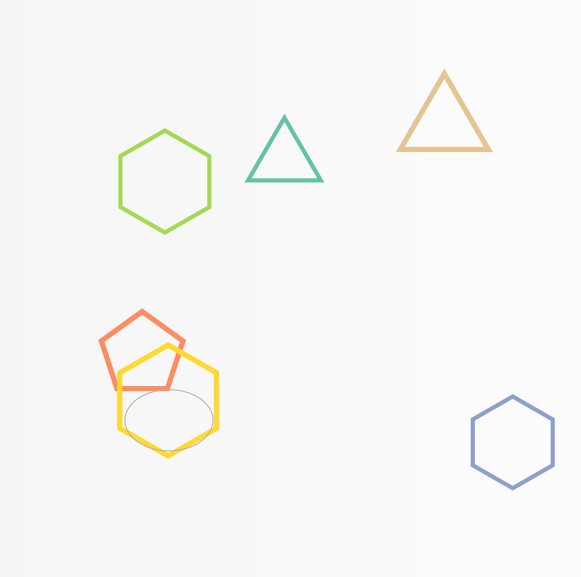[{"shape": "triangle", "thickness": 2, "radius": 0.36, "center": [0.489, 0.723]}, {"shape": "pentagon", "thickness": 2.5, "radius": 0.37, "center": [0.245, 0.386]}, {"shape": "hexagon", "thickness": 2, "radius": 0.4, "center": [0.882, 0.233]}, {"shape": "hexagon", "thickness": 2, "radius": 0.44, "center": [0.284, 0.685]}, {"shape": "hexagon", "thickness": 2.5, "radius": 0.48, "center": [0.289, 0.306]}, {"shape": "triangle", "thickness": 2.5, "radius": 0.44, "center": [0.764, 0.784]}, {"shape": "oval", "thickness": 0.5, "radius": 0.38, "center": [0.291, 0.271]}]